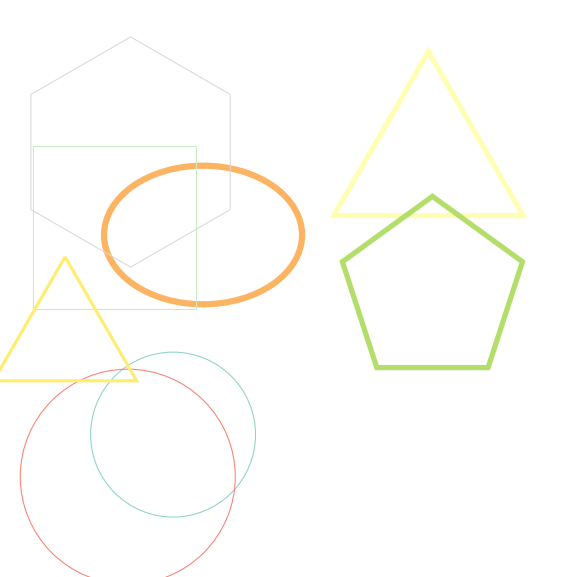[{"shape": "circle", "thickness": 0.5, "radius": 0.71, "center": [0.3, 0.247]}, {"shape": "triangle", "thickness": 2.5, "radius": 0.95, "center": [0.742, 0.721]}, {"shape": "circle", "thickness": 0.5, "radius": 0.93, "center": [0.221, 0.174]}, {"shape": "oval", "thickness": 3, "radius": 0.86, "center": [0.352, 0.592]}, {"shape": "pentagon", "thickness": 2.5, "radius": 0.82, "center": [0.749, 0.495]}, {"shape": "hexagon", "thickness": 0.5, "radius": 1.0, "center": [0.226, 0.736]}, {"shape": "square", "thickness": 0.5, "radius": 0.7, "center": [0.198, 0.606]}, {"shape": "triangle", "thickness": 1.5, "radius": 0.72, "center": [0.113, 0.411]}]